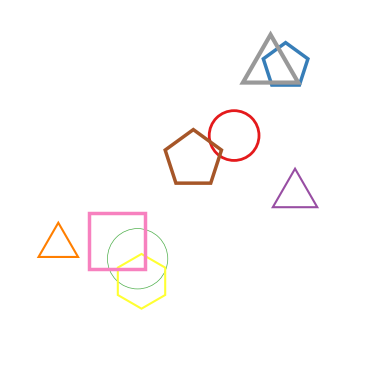[{"shape": "circle", "thickness": 2, "radius": 0.32, "center": [0.608, 0.648]}, {"shape": "pentagon", "thickness": 2.5, "radius": 0.3, "center": [0.742, 0.828]}, {"shape": "circle", "thickness": 0.5, "radius": 0.39, "center": [0.357, 0.328]}, {"shape": "triangle", "thickness": 1.5, "radius": 0.33, "center": [0.766, 0.495]}, {"shape": "triangle", "thickness": 1.5, "radius": 0.3, "center": [0.151, 0.362]}, {"shape": "hexagon", "thickness": 1.5, "radius": 0.36, "center": [0.368, 0.269]}, {"shape": "pentagon", "thickness": 2.5, "radius": 0.38, "center": [0.502, 0.586]}, {"shape": "square", "thickness": 2.5, "radius": 0.37, "center": [0.304, 0.374]}, {"shape": "triangle", "thickness": 3, "radius": 0.41, "center": [0.703, 0.827]}]